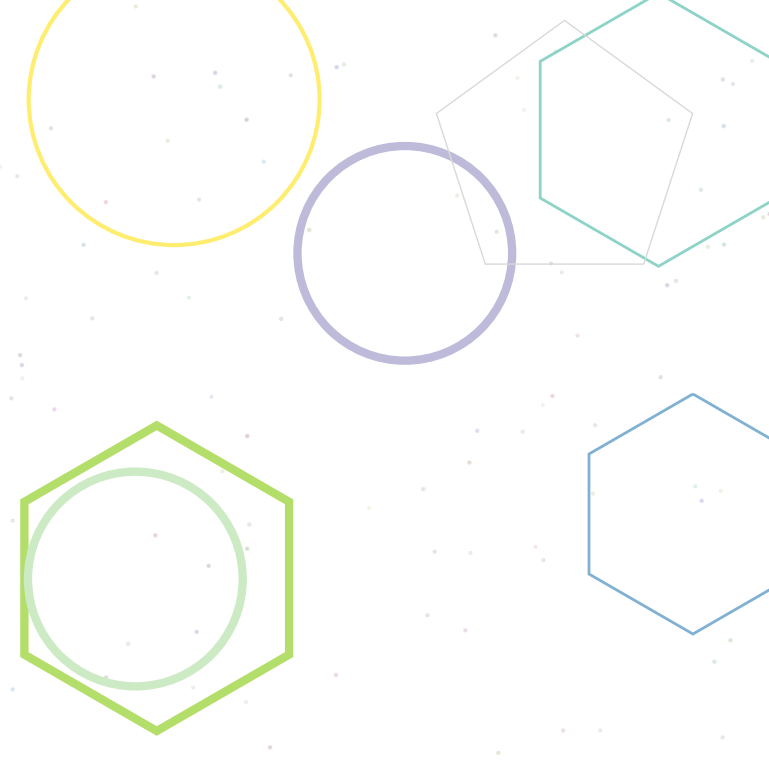[{"shape": "hexagon", "thickness": 1, "radius": 0.89, "center": [0.855, 0.832]}, {"shape": "circle", "thickness": 3, "radius": 0.7, "center": [0.526, 0.671]}, {"shape": "hexagon", "thickness": 1, "radius": 0.78, "center": [0.9, 0.332]}, {"shape": "hexagon", "thickness": 3, "radius": 0.99, "center": [0.204, 0.249]}, {"shape": "pentagon", "thickness": 0.5, "radius": 0.87, "center": [0.733, 0.799]}, {"shape": "circle", "thickness": 3, "radius": 0.7, "center": [0.176, 0.248]}, {"shape": "circle", "thickness": 1.5, "radius": 0.94, "center": [0.226, 0.871]}]